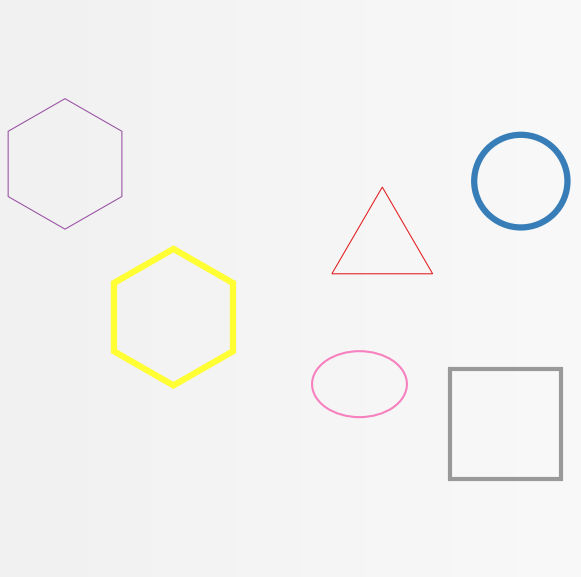[{"shape": "triangle", "thickness": 0.5, "radius": 0.5, "center": [0.658, 0.575]}, {"shape": "circle", "thickness": 3, "radius": 0.4, "center": [0.896, 0.686]}, {"shape": "hexagon", "thickness": 0.5, "radius": 0.56, "center": [0.112, 0.715]}, {"shape": "hexagon", "thickness": 3, "radius": 0.59, "center": [0.298, 0.45]}, {"shape": "oval", "thickness": 1, "radius": 0.41, "center": [0.618, 0.334]}, {"shape": "square", "thickness": 2, "radius": 0.48, "center": [0.87, 0.264]}]